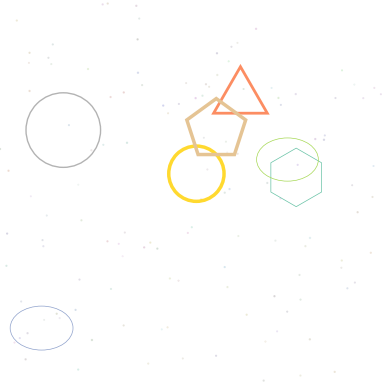[{"shape": "hexagon", "thickness": 0.5, "radius": 0.38, "center": [0.769, 0.539]}, {"shape": "triangle", "thickness": 2, "radius": 0.4, "center": [0.625, 0.746]}, {"shape": "oval", "thickness": 0.5, "radius": 0.41, "center": [0.108, 0.148]}, {"shape": "oval", "thickness": 0.5, "radius": 0.4, "center": [0.747, 0.586]}, {"shape": "circle", "thickness": 2.5, "radius": 0.36, "center": [0.51, 0.549]}, {"shape": "pentagon", "thickness": 2.5, "radius": 0.4, "center": [0.562, 0.664]}, {"shape": "circle", "thickness": 1, "radius": 0.48, "center": [0.164, 0.662]}]